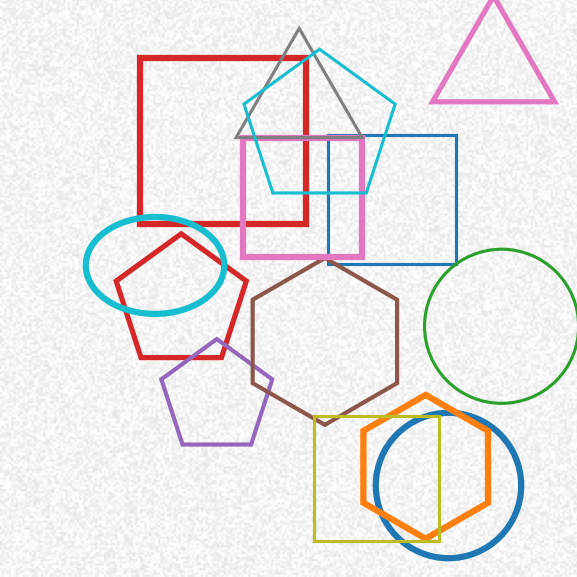[{"shape": "circle", "thickness": 3, "radius": 0.63, "center": [0.777, 0.158]}, {"shape": "square", "thickness": 1.5, "radius": 0.56, "center": [0.678, 0.654]}, {"shape": "hexagon", "thickness": 3, "radius": 0.62, "center": [0.737, 0.191]}, {"shape": "circle", "thickness": 1.5, "radius": 0.67, "center": [0.869, 0.434]}, {"shape": "square", "thickness": 3, "radius": 0.72, "center": [0.386, 0.755]}, {"shape": "pentagon", "thickness": 2.5, "radius": 0.59, "center": [0.314, 0.476]}, {"shape": "pentagon", "thickness": 2, "radius": 0.5, "center": [0.375, 0.311]}, {"shape": "hexagon", "thickness": 2, "radius": 0.72, "center": [0.563, 0.408]}, {"shape": "triangle", "thickness": 2.5, "radius": 0.61, "center": [0.855, 0.884]}, {"shape": "square", "thickness": 3, "radius": 0.52, "center": [0.524, 0.657]}, {"shape": "triangle", "thickness": 1.5, "radius": 0.63, "center": [0.518, 0.824]}, {"shape": "square", "thickness": 1.5, "radius": 0.54, "center": [0.651, 0.17]}, {"shape": "oval", "thickness": 3, "radius": 0.6, "center": [0.268, 0.54]}, {"shape": "pentagon", "thickness": 1.5, "radius": 0.69, "center": [0.553, 0.776]}]